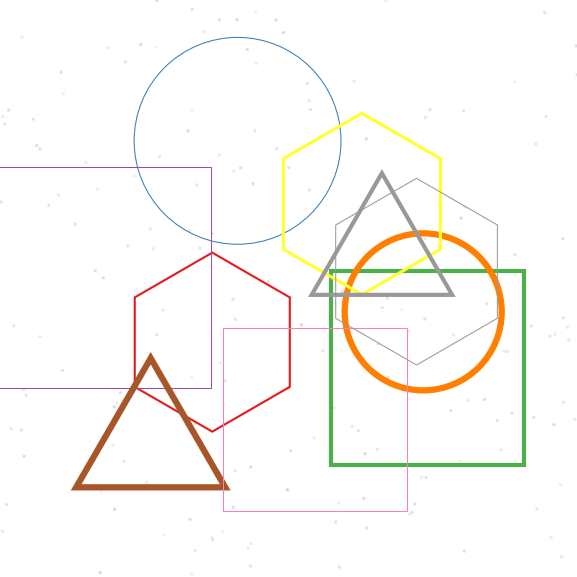[{"shape": "hexagon", "thickness": 1, "radius": 0.77, "center": [0.368, 0.407]}, {"shape": "circle", "thickness": 0.5, "radius": 0.9, "center": [0.411, 0.755]}, {"shape": "square", "thickness": 2, "radius": 0.84, "center": [0.74, 0.362]}, {"shape": "square", "thickness": 0.5, "radius": 0.96, "center": [0.174, 0.519]}, {"shape": "circle", "thickness": 3, "radius": 0.68, "center": [0.733, 0.459]}, {"shape": "hexagon", "thickness": 1.5, "radius": 0.78, "center": [0.627, 0.646]}, {"shape": "triangle", "thickness": 3, "radius": 0.75, "center": [0.261, 0.23]}, {"shape": "square", "thickness": 0.5, "radius": 0.79, "center": [0.545, 0.272]}, {"shape": "triangle", "thickness": 2, "radius": 0.7, "center": [0.661, 0.559]}, {"shape": "hexagon", "thickness": 0.5, "radius": 0.81, "center": [0.721, 0.529]}]